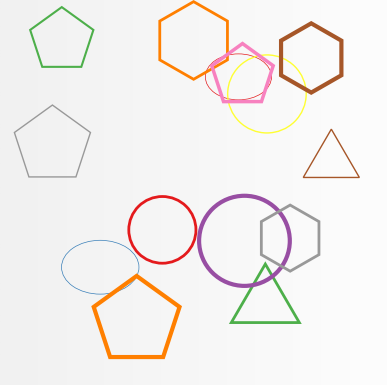[{"shape": "oval", "thickness": 0.5, "radius": 0.43, "center": [0.615, 0.8]}, {"shape": "circle", "thickness": 2, "radius": 0.43, "center": [0.419, 0.403]}, {"shape": "oval", "thickness": 0.5, "radius": 0.5, "center": [0.259, 0.306]}, {"shape": "pentagon", "thickness": 1.5, "radius": 0.43, "center": [0.159, 0.896]}, {"shape": "triangle", "thickness": 2, "radius": 0.51, "center": [0.685, 0.213]}, {"shape": "circle", "thickness": 3, "radius": 0.59, "center": [0.631, 0.374]}, {"shape": "hexagon", "thickness": 2, "radius": 0.5, "center": [0.5, 0.895]}, {"shape": "pentagon", "thickness": 3, "radius": 0.58, "center": [0.353, 0.167]}, {"shape": "circle", "thickness": 1, "radius": 0.51, "center": [0.689, 0.756]}, {"shape": "triangle", "thickness": 1, "radius": 0.42, "center": [0.855, 0.581]}, {"shape": "hexagon", "thickness": 3, "radius": 0.45, "center": [0.803, 0.849]}, {"shape": "pentagon", "thickness": 2.5, "radius": 0.42, "center": [0.626, 0.804]}, {"shape": "pentagon", "thickness": 1, "radius": 0.52, "center": [0.135, 0.624]}, {"shape": "hexagon", "thickness": 2, "radius": 0.43, "center": [0.749, 0.381]}]